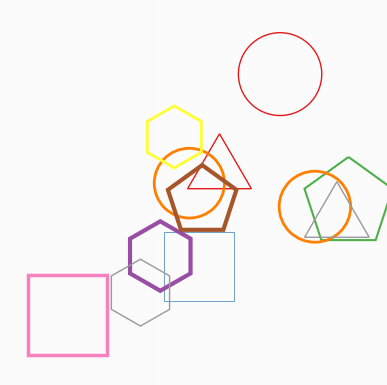[{"shape": "triangle", "thickness": 1, "radius": 0.48, "center": [0.566, 0.557]}, {"shape": "circle", "thickness": 1, "radius": 0.54, "center": [0.723, 0.807]}, {"shape": "square", "thickness": 0.5, "radius": 0.45, "center": [0.514, 0.308]}, {"shape": "pentagon", "thickness": 1.5, "radius": 0.6, "center": [0.899, 0.473]}, {"shape": "hexagon", "thickness": 3, "radius": 0.45, "center": [0.414, 0.335]}, {"shape": "circle", "thickness": 2, "radius": 0.45, "center": [0.489, 0.524]}, {"shape": "circle", "thickness": 2, "radius": 0.46, "center": [0.813, 0.463]}, {"shape": "hexagon", "thickness": 2, "radius": 0.4, "center": [0.45, 0.644]}, {"shape": "pentagon", "thickness": 3, "radius": 0.46, "center": [0.522, 0.478]}, {"shape": "square", "thickness": 2.5, "radius": 0.51, "center": [0.174, 0.182]}, {"shape": "triangle", "thickness": 1, "radius": 0.48, "center": [0.869, 0.432]}, {"shape": "hexagon", "thickness": 1, "radius": 0.43, "center": [0.362, 0.24]}]